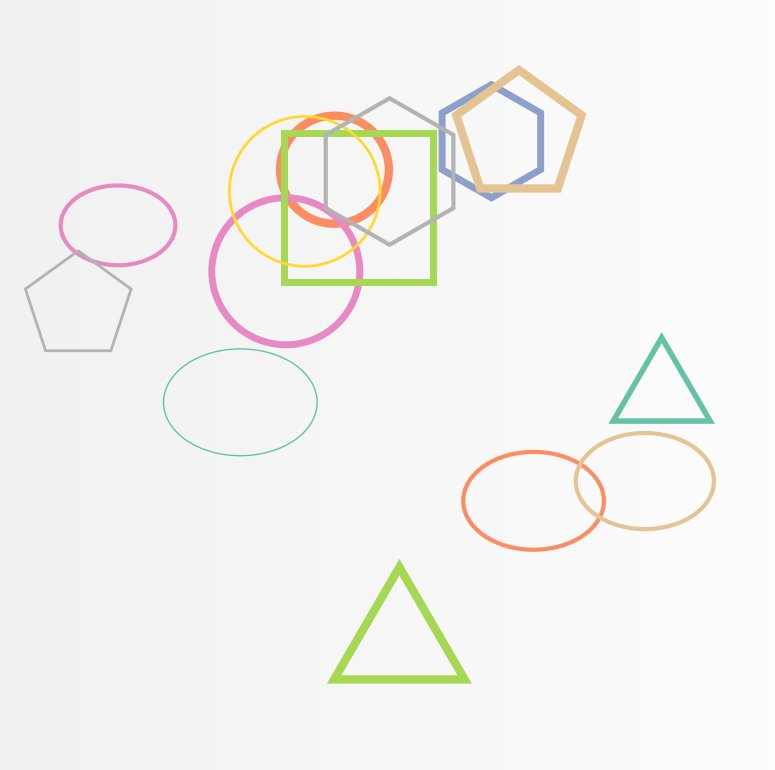[{"shape": "oval", "thickness": 0.5, "radius": 0.5, "center": [0.31, 0.478]}, {"shape": "triangle", "thickness": 2, "radius": 0.36, "center": [0.854, 0.489]}, {"shape": "oval", "thickness": 1.5, "radius": 0.45, "center": [0.688, 0.35]}, {"shape": "circle", "thickness": 3, "radius": 0.35, "center": [0.432, 0.78]}, {"shape": "hexagon", "thickness": 2.5, "radius": 0.37, "center": [0.634, 0.817]}, {"shape": "oval", "thickness": 1.5, "radius": 0.37, "center": [0.152, 0.707]}, {"shape": "circle", "thickness": 2.5, "radius": 0.48, "center": [0.369, 0.648]}, {"shape": "square", "thickness": 2.5, "radius": 0.48, "center": [0.463, 0.73]}, {"shape": "triangle", "thickness": 3, "radius": 0.49, "center": [0.515, 0.166]}, {"shape": "circle", "thickness": 1, "radius": 0.49, "center": [0.393, 0.751]}, {"shape": "oval", "thickness": 1.5, "radius": 0.45, "center": [0.832, 0.375]}, {"shape": "pentagon", "thickness": 3, "radius": 0.43, "center": [0.67, 0.824]}, {"shape": "hexagon", "thickness": 1.5, "radius": 0.48, "center": [0.503, 0.777]}, {"shape": "pentagon", "thickness": 1, "radius": 0.36, "center": [0.101, 0.603]}]